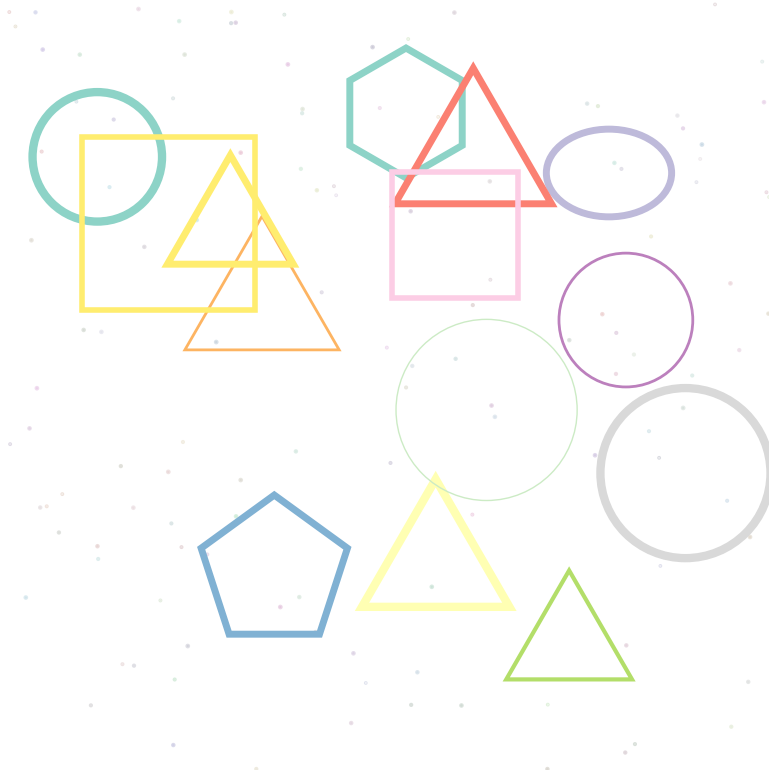[{"shape": "circle", "thickness": 3, "radius": 0.42, "center": [0.126, 0.796]}, {"shape": "hexagon", "thickness": 2.5, "radius": 0.42, "center": [0.527, 0.853]}, {"shape": "triangle", "thickness": 3, "radius": 0.55, "center": [0.566, 0.267]}, {"shape": "oval", "thickness": 2.5, "radius": 0.41, "center": [0.791, 0.775]}, {"shape": "triangle", "thickness": 2.5, "radius": 0.59, "center": [0.615, 0.794]}, {"shape": "pentagon", "thickness": 2.5, "radius": 0.5, "center": [0.356, 0.257]}, {"shape": "triangle", "thickness": 1, "radius": 0.58, "center": [0.34, 0.603]}, {"shape": "triangle", "thickness": 1.5, "radius": 0.47, "center": [0.739, 0.165]}, {"shape": "square", "thickness": 2, "radius": 0.41, "center": [0.59, 0.695]}, {"shape": "circle", "thickness": 3, "radius": 0.55, "center": [0.89, 0.386]}, {"shape": "circle", "thickness": 1, "radius": 0.43, "center": [0.813, 0.584]}, {"shape": "circle", "thickness": 0.5, "radius": 0.59, "center": [0.632, 0.468]}, {"shape": "square", "thickness": 2, "radius": 0.56, "center": [0.219, 0.71]}, {"shape": "triangle", "thickness": 2.5, "radius": 0.47, "center": [0.299, 0.704]}]